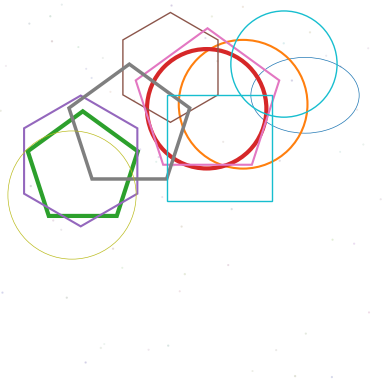[{"shape": "oval", "thickness": 0.5, "radius": 0.7, "center": [0.792, 0.753]}, {"shape": "circle", "thickness": 1.5, "radius": 0.84, "center": [0.631, 0.729]}, {"shape": "pentagon", "thickness": 3, "radius": 0.75, "center": [0.215, 0.561]}, {"shape": "circle", "thickness": 3, "radius": 0.78, "center": [0.537, 0.717]}, {"shape": "hexagon", "thickness": 1.5, "radius": 0.85, "center": [0.21, 0.582]}, {"shape": "hexagon", "thickness": 1, "radius": 0.71, "center": [0.443, 0.825]}, {"shape": "pentagon", "thickness": 1.5, "radius": 0.98, "center": [0.539, 0.731]}, {"shape": "pentagon", "thickness": 2.5, "radius": 0.82, "center": [0.336, 0.668]}, {"shape": "circle", "thickness": 0.5, "radius": 0.83, "center": [0.187, 0.493]}, {"shape": "square", "thickness": 1, "radius": 0.69, "center": [0.57, 0.616]}, {"shape": "circle", "thickness": 1, "radius": 0.69, "center": [0.738, 0.834]}]